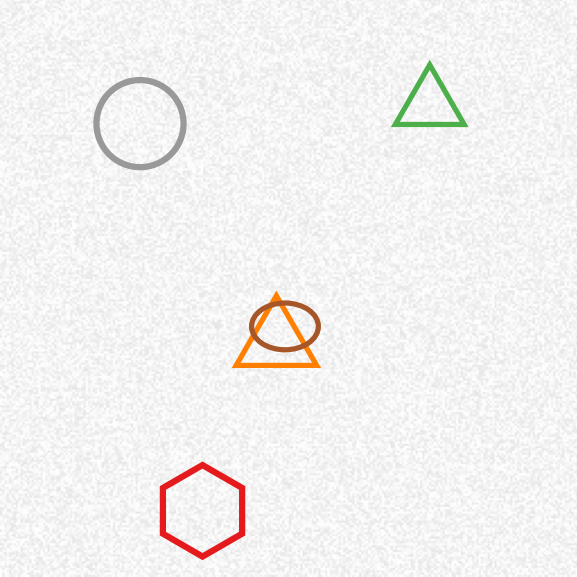[{"shape": "hexagon", "thickness": 3, "radius": 0.4, "center": [0.351, 0.115]}, {"shape": "triangle", "thickness": 2.5, "radius": 0.34, "center": [0.744, 0.818]}, {"shape": "triangle", "thickness": 2.5, "radius": 0.4, "center": [0.479, 0.407]}, {"shape": "oval", "thickness": 2.5, "radius": 0.29, "center": [0.493, 0.434]}, {"shape": "circle", "thickness": 3, "radius": 0.38, "center": [0.242, 0.785]}]